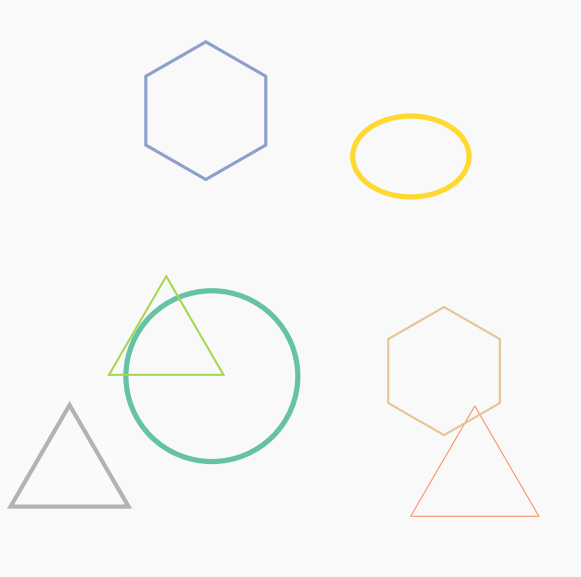[{"shape": "circle", "thickness": 2.5, "radius": 0.74, "center": [0.364, 0.348]}, {"shape": "triangle", "thickness": 0.5, "radius": 0.64, "center": [0.817, 0.169]}, {"shape": "hexagon", "thickness": 1.5, "radius": 0.6, "center": [0.354, 0.808]}, {"shape": "triangle", "thickness": 1, "radius": 0.57, "center": [0.286, 0.407]}, {"shape": "oval", "thickness": 2.5, "radius": 0.5, "center": [0.707, 0.728]}, {"shape": "hexagon", "thickness": 1, "radius": 0.55, "center": [0.764, 0.357]}, {"shape": "triangle", "thickness": 2, "radius": 0.59, "center": [0.12, 0.181]}]